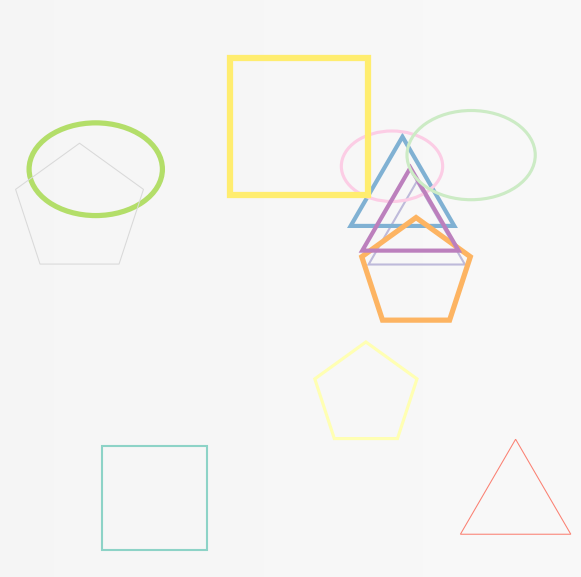[{"shape": "square", "thickness": 1, "radius": 0.45, "center": [0.265, 0.137]}, {"shape": "pentagon", "thickness": 1.5, "radius": 0.46, "center": [0.629, 0.314]}, {"shape": "triangle", "thickness": 1, "radius": 0.48, "center": [0.717, 0.589]}, {"shape": "triangle", "thickness": 0.5, "radius": 0.55, "center": [0.887, 0.129]}, {"shape": "triangle", "thickness": 2, "radius": 0.51, "center": [0.692, 0.659]}, {"shape": "pentagon", "thickness": 2.5, "radius": 0.49, "center": [0.716, 0.524]}, {"shape": "oval", "thickness": 2.5, "radius": 0.57, "center": [0.165, 0.706]}, {"shape": "oval", "thickness": 1.5, "radius": 0.44, "center": [0.674, 0.711]}, {"shape": "pentagon", "thickness": 0.5, "radius": 0.58, "center": [0.137, 0.635]}, {"shape": "triangle", "thickness": 2, "radius": 0.48, "center": [0.706, 0.613]}, {"shape": "oval", "thickness": 1.5, "radius": 0.55, "center": [0.811, 0.731]}, {"shape": "square", "thickness": 3, "radius": 0.59, "center": [0.514, 0.78]}]